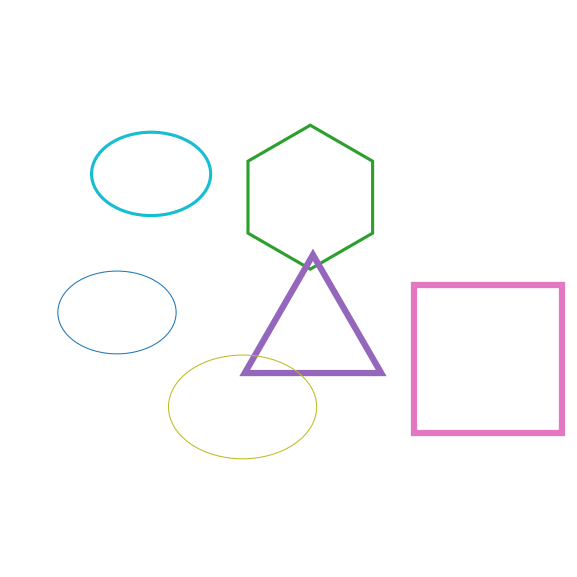[{"shape": "oval", "thickness": 0.5, "radius": 0.51, "center": [0.203, 0.458]}, {"shape": "hexagon", "thickness": 1.5, "radius": 0.62, "center": [0.537, 0.658]}, {"shape": "triangle", "thickness": 3, "radius": 0.68, "center": [0.542, 0.421]}, {"shape": "square", "thickness": 3, "radius": 0.64, "center": [0.845, 0.377]}, {"shape": "oval", "thickness": 0.5, "radius": 0.64, "center": [0.42, 0.295]}, {"shape": "oval", "thickness": 1.5, "radius": 0.52, "center": [0.262, 0.698]}]